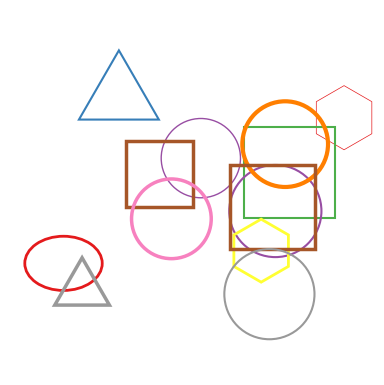[{"shape": "hexagon", "thickness": 0.5, "radius": 0.42, "center": [0.894, 0.694]}, {"shape": "oval", "thickness": 2, "radius": 0.5, "center": [0.165, 0.316]}, {"shape": "triangle", "thickness": 1.5, "radius": 0.6, "center": [0.309, 0.749]}, {"shape": "square", "thickness": 1.5, "radius": 0.59, "center": [0.753, 0.552]}, {"shape": "circle", "thickness": 1.5, "radius": 0.6, "center": [0.715, 0.452]}, {"shape": "circle", "thickness": 1, "radius": 0.51, "center": [0.522, 0.589]}, {"shape": "circle", "thickness": 3, "radius": 0.56, "center": [0.741, 0.626]}, {"shape": "hexagon", "thickness": 2, "radius": 0.41, "center": [0.678, 0.349]}, {"shape": "square", "thickness": 2.5, "radius": 0.43, "center": [0.414, 0.548]}, {"shape": "square", "thickness": 2.5, "radius": 0.55, "center": [0.708, 0.462]}, {"shape": "circle", "thickness": 2.5, "radius": 0.52, "center": [0.445, 0.432]}, {"shape": "circle", "thickness": 1.5, "radius": 0.59, "center": [0.7, 0.236]}, {"shape": "triangle", "thickness": 2.5, "radius": 0.41, "center": [0.213, 0.249]}]